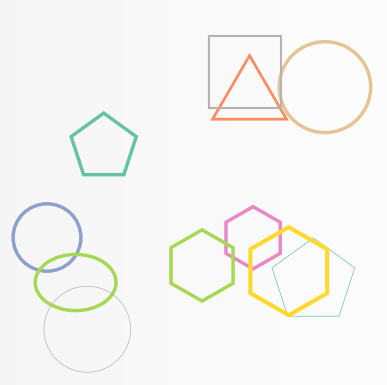[{"shape": "pentagon", "thickness": 0.5, "radius": 0.56, "center": [0.809, 0.27]}, {"shape": "pentagon", "thickness": 2.5, "radius": 0.44, "center": [0.268, 0.618]}, {"shape": "triangle", "thickness": 2, "radius": 0.55, "center": [0.644, 0.745]}, {"shape": "circle", "thickness": 2.5, "radius": 0.44, "center": [0.121, 0.383]}, {"shape": "hexagon", "thickness": 2.5, "radius": 0.4, "center": [0.653, 0.382]}, {"shape": "oval", "thickness": 2.5, "radius": 0.52, "center": [0.195, 0.266]}, {"shape": "hexagon", "thickness": 2.5, "radius": 0.46, "center": [0.521, 0.31]}, {"shape": "hexagon", "thickness": 3, "radius": 0.57, "center": [0.745, 0.296]}, {"shape": "circle", "thickness": 2.5, "radius": 0.59, "center": [0.839, 0.774]}, {"shape": "circle", "thickness": 0.5, "radius": 0.56, "center": [0.225, 0.145]}, {"shape": "square", "thickness": 1.5, "radius": 0.47, "center": [0.633, 0.813]}]